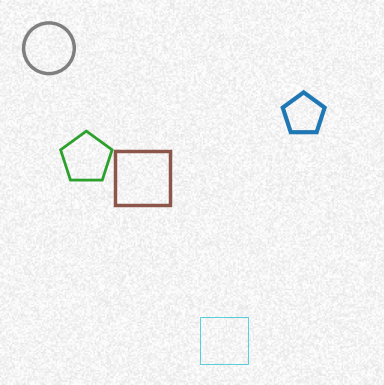[{"shape": "pentagon", "thickness": 3, "radius": 0.29, "center": [0.789, 0.703]}, {"shape": "pentagon", "thickness": 2, "radius": 0.35, "center": [0.224, 0.589]}, {"shape": "square", "thickness": 2.5, "radius": 0.36, "center": [0.37, 0.538]}, {"shape": "circle", "thickness": 2.5, "radius": 0.33, "center": [0.127, 0.875]}, {"shape": "square", "thickness": 0.5, "radius": 0.31, "center": [0.582, 0.115]}]